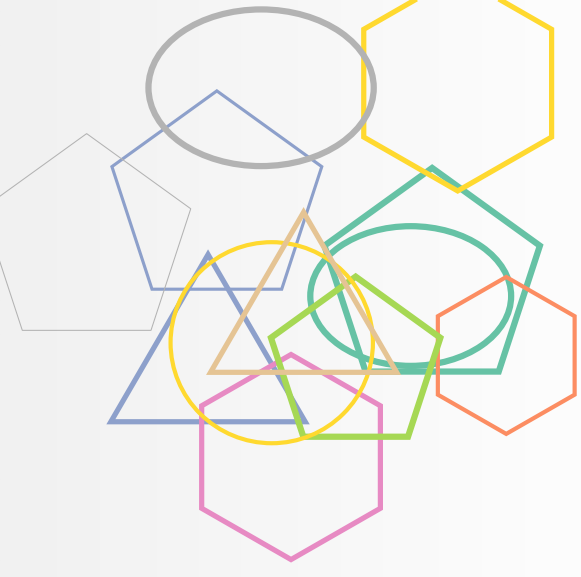[{"shape": "pentagon", "thickness": 3, "radius": 0.97, "center": [0.743, 0.513]}, {"shape": "oval", "thickness": 3, "radius": 0.86, "center": [0.707, 0.487]}, {"shape": "hexagon", "thickness": 2, "radius": 0.68, "center": [0.871, 0.384]}, {"shape": "pentagon", "thickness": 1.5, "radius": 0.95, "center": [0.373, 0.652]}, {"shape": "triangle", "thickness": 2.5, "radius": 0.97, "center": [0.358, 0.365]}, {"shape": "hexagon", "thickness": 2.5, "radius": 0.89, "center": [0.501, 0.208]}, {"shape": "pentagon", "thickness": 3, "radius": 0.77, "center": [0.612, 0.367]}, {"shape": "hexagon", "thickness": 2.5, "radius": 0.93, "center": [0.787, 0.855]}, {"shape": "circle", "thickness": 2, "radius": 0.87, "center": [0.468, 0.406]}, {"shape": "triangle", "thickness": 2.5, "radius": 0.92, "center": [0.522, 0.447]}, {"shape": "pentagon", "thickness": 0.5, "radius": 0.94, "center": [0.149, 0.579]}, {"shape": "oval", "thickness": 3, "radius": 0.97, "center": [0.449, 0.847]}]